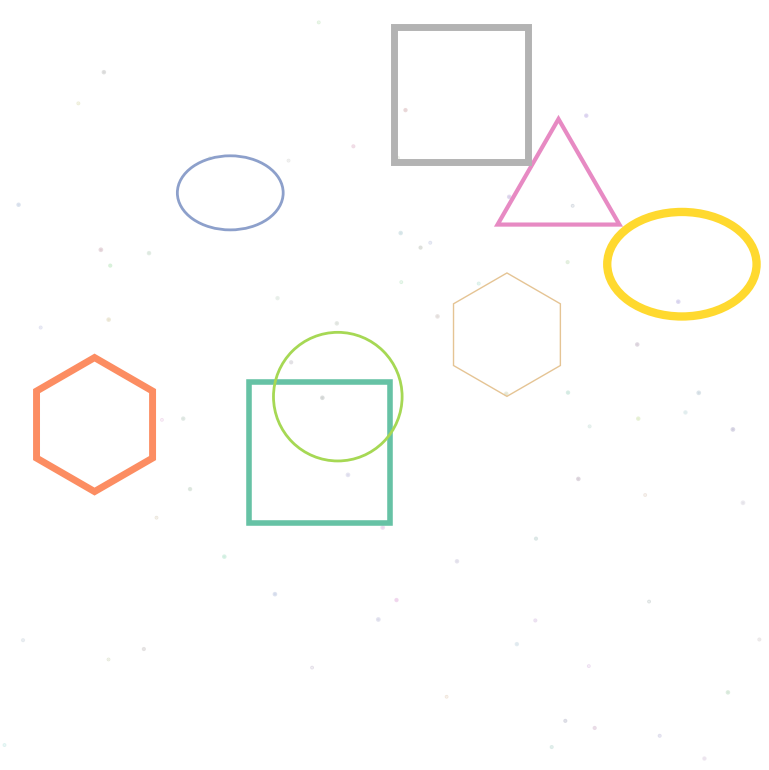[{"shape": "square", "thickness": 2, "radius": 0.46, "center": [0.415, 0.413]}, {"shape": "hexagon", "thickness": 2.5, "radius": 0.44, "center": [0.123, 0.449]}, {"shape": "oval", "thickness": 1, "radius": 0.34, "center": [0.299, 0.75]}, {"shape": "triangle", "thickness": 1.5, "radius": 0.46, "center": [0.725, 0.754]}, {"shape": "circle", "thickness": 1, "radius": 0.42, "center": [0.439, 0.485]}, {"shape": "oval", "thickness": 3, "radius": 0.48, "center": [0.886, 0.657]}, {"shape": "hexagon", "thickness": 0.5, "radius": 0.4, "center": [0.658, 0.565]}, {"shape": "square", "thickness": 2.5, "radius": 0.44, "center": [0.599, 0.877]}]